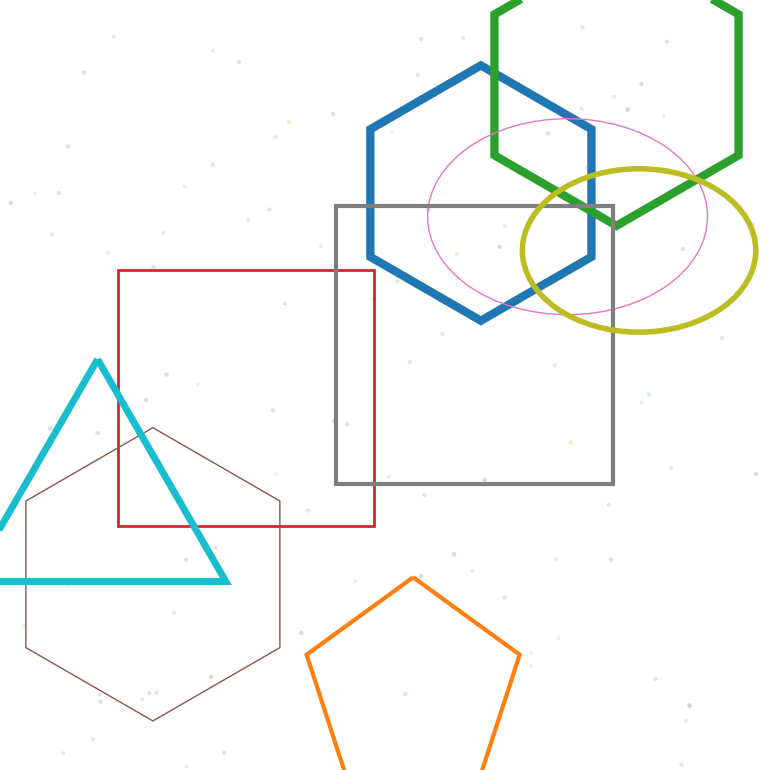[{"shape": "hexagon", "thickness": 3, "radius": 0.83, "center": [0.625, 0.749]}, {"shape": "pentagon", "thickness": 1.5, "radius": 0.73, "center": [0.537, 0.105]}, {"shape": "hexagon", "thickness": 3, "radius": 0.92, "center": [0.801, 0.89]}, {"shape": "square", "thickness": 1, "radius": 0.83, "center": [0.319, 0.483]}, {"shape": "hexagon", "thickness": 0.5, "radius": 0.95, "center": [0.199, 0.254]}, {"shape": "oval", "thickness": 0.5, "radius": 0.91, "center": [0.737, 0.719]}, {"shape": "square", "thickness": 1.5, "radius": 0.9, "center": [0.616, 0.552]}, {"shape": "oval", "thickness": 2, "radius": 0.76, "center": [0.83, 0.675]}, {"shape": "triangle", "thickness": 2.5, "radius": 0.96, "center": [0.127, 0.341]}]